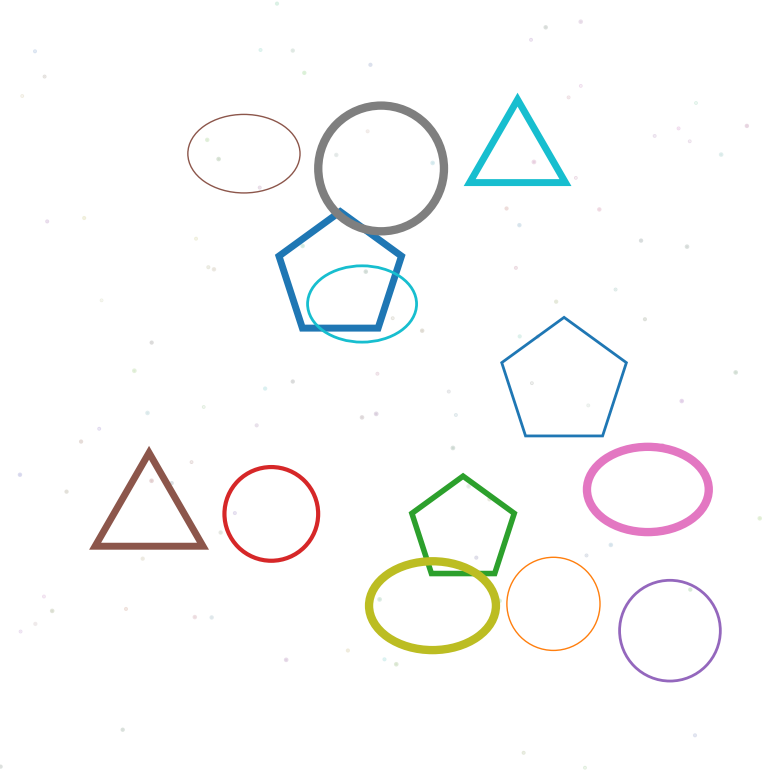[{"shape": "pentagon", "thickness": 2.5, "radius": 0.42, "center": [0.442, 0.642]}, {"shape": "pentagon", "thickness": 1, "radius": 0.43, "center": [0.733, 0.503]}, {"shape": "circle", "thickness": 0.5, "radius": 0.3, "center": [0.719, 0.216]}, {"shape": "pentagon", "thickness": 2, "radius": 0.35, "center": [0.601, 0.312]}, {"shape": "circle", "thickness": 1.5, "radius": 0.3, "center": [0.352, 0.333]}, {"shape": "circle", "thickness": 1, "radius": 0.33, "center": [0.87, 0.181]}, {"shape": "oval", "thickness": 0.5, "radius": 0.36, "center": [0.317, 0.8]}, {"shape": "triangle", "thickness": 2.5, "radius": 0.4, "center": [0.194, 0.331]}, {"shape": "oval", "thickness": 3, "radius": 0.4, "center": [0.841, 0.364]}, {"shape": "circle", "thickness": 3, "radius": 0.41, "center": [0.495, 0.781]}, {"shape": "oval", "thickness": 3, "radius": 0.41, "center": [0.562, 0.213]}, {"shape": "triangle", "thickness": 2.5, "radius": 0.36, "center": [0.672, 0.799]}, {"shape": "oval", "thickness": 1, "radius": 0.35, "center": [0.47, 0.605]}]